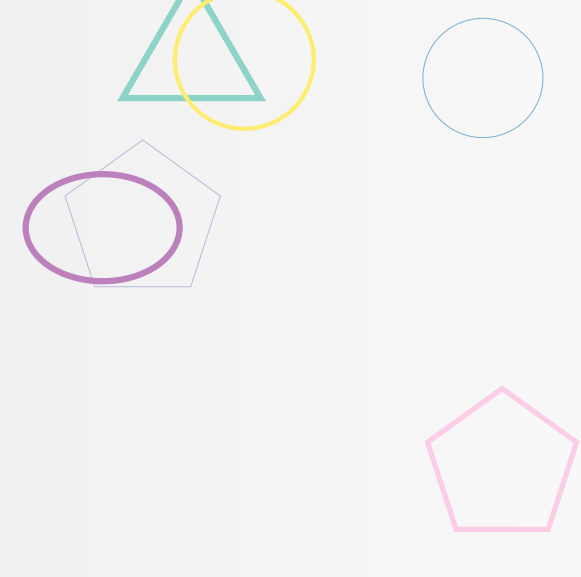[{"shape": "triangle", "thickness": 3, "radius": 0.69, "center": [0.33, 0.898]}, {"shape": "pentagon", "thickness": 0.5, "radius": 0.7, "center": [0.245, 0.616]}, {"shape": "circle", "thickness": 0.5, "radius": 0.52, "center": [0.831, 0.864]}, {"shape": "pentagon", "thickness": 2.5, "radius": 0.67, "center": [0.864, 0.192]}, {"shape": "oval", "thickness": 3, "radius": 0.66, "center": [0.177, 0.605]}, {"shape": "circle", "thickness": 2, "radius": 0.6, "center": [0.42, 0.896]}]